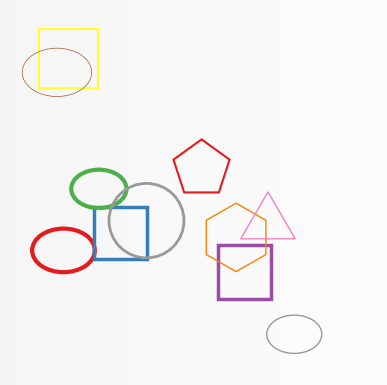[{"shape": "pentagon", "thickness": 1.5, "radius": 0.38, "center": [0.52, 0.562]}, {"shape": "oval", "thickness": 3, "radius": 0.4, "center": [0.164, 0.35]}, {"shape": "square", "thickness": 2.5, "radius": 0.34, "center": [0.311, 0.395]}, {"shape": "oval", "thickness": 3, "radius": 0.36, "center": [0.255, 0.509]}, {"shape": "square", "thickness": 2.5, "radius": 0.35, "center": [0.631, 0.293]}, {"shape": "hexagon", "thickness": 1, "radius": 0.44, "center": [0.609, 0.383]}, {"shape": "square", "thickness": 1.5, "radius": 0.38, "center": [0.177, 0.849]}, {"shape": "oval", "thickness": 0.5, "radius": 0.45, "center": [0.147, 0.812]}, {"shape": "triangle", "thickness": 1, "radius": 0.41, "center": [0.691, 0.42]}, {"shape": "circle", "thickness": 2, "radius": 0.48, "center": [0.378, 0.427]}, {"shape": "oval", "thickness": 1, "radius": 0.35, "center": [0.759, 0.132]}]